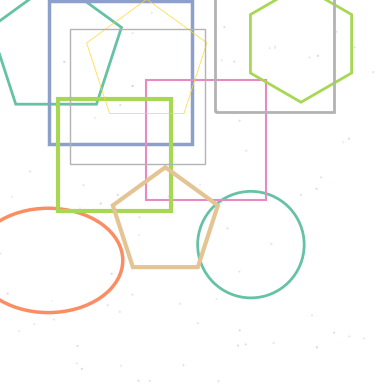[{"shape": "circle", "thickness": 2, "radius": 0.69, "center": [0.652, 0.365]}, {"shape": "pentagon", "thickness": 2, "radius": 0.89, "center": [0.146, 0.874]}, {"shape": "oval", "thickness": 2.5, "radius": 0.97, "center": [0.125, 0.324]}, {"shape": "square", "thickness": 2.5, "radius": 0.93, "center": [0.313, 0.811]}, {"shape": "square", "thickness": 1.5, "radius": 0.78, "center": [0.535, 0.636]}, {"shape": "square", "thickness": 3, "radius": 0.73, "center": [0.297, 0.597]}, {"shape": "hexagon", "thickness": 2, "radius": 0.76, "center": [0.782, 0.886]}, {"shape": "pentagon", "thickness": 0.5, "radius": 0.82, "center": [0.381, 0.838]}, {"shape": "pentagon", "thickness": 3, "radius": 0.72, "center": [0.429, 0.422]}, {"shape": "square", "thickness": 1, "radius": 0.88, "center": [0.358, 0.749]}, {"shape": "square", "thickness": 2, "radius": 0.78, "center": [0.714, 0.864]}]